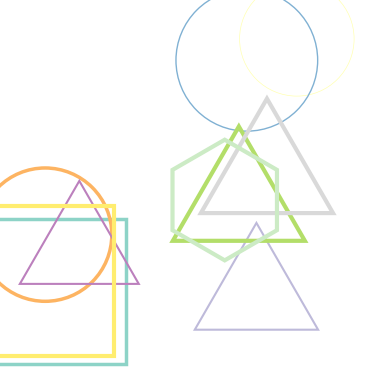[{"shape": "square", "thickness": 2.5, "radius": 0.94, "center": [0.138, 0.243]}, {"shape": "circle", "thickness": 0.5, "radius": 0.74, "center": [0.771, 0.899]}, {"shape": "triangle", "thickness": 1.5, "radius": 0.92, "center": [0.666, 0.236]}, {"shape": "circle", "thickness": 1, "radius": 0.92, "center": [0.641, 0.843]}, {"shape": "circle", "thickness": 2.5, "radius": 0.87, "center": [0.117, 0.391]}, {"shape": "triangle", "thickness": 3, "radius": 0.99, "center": [0.62, 0.473]}, {"shape": "triangle", "thickness": 3, "radius": 0.99, "center": [0.693, 0.546]}, {"shape": "triangle", "thickness": 1.5, "radius": 0.89, "center": [0.206, 0.352]}, {"shape": "hexagon", "thickness": 3, "radius": 0.78, "center": [0.584, 0.48]}, {"shape": "square", "thickness": 3, "radius": 0.98, "center": [0.102, 0.269]}]